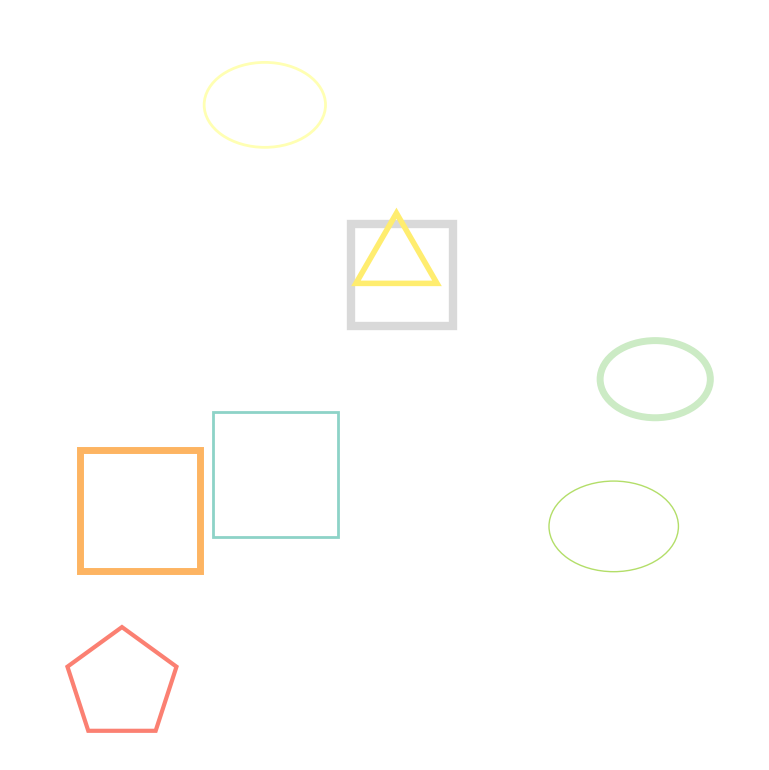[{"shape": "square", "thickness": 1, "radius": 0.41, "center": [0.357, 0.384]}, {"shape": "oval", "thickness": 1, "radius": 0.39, "center": [0.344, 0.864]}, {"shape": "pentagon", "thickness": 1.5, "radius": 0.37, "center": [0.158, 0.111]}, {"shape": "square", "thickness": 2.5, "radius": 0.39, "center": [0.182, 0.337]}, {"shape": "oval", "thickness": 0.5, "radius": 0.42, "center": [0.797, 0.316]}, {"shape": "square", "thickness": 3, "radius": 0.33, "center": [0.522, 0.643]}, {"shape": "oval", "thickness": 2.5, "radius": 0.36, "center": [0.851, 0.508]}, {"shape": "triangle", "thickness": 2, "radius": 0.3, "center": [0.515, 0.662]}]